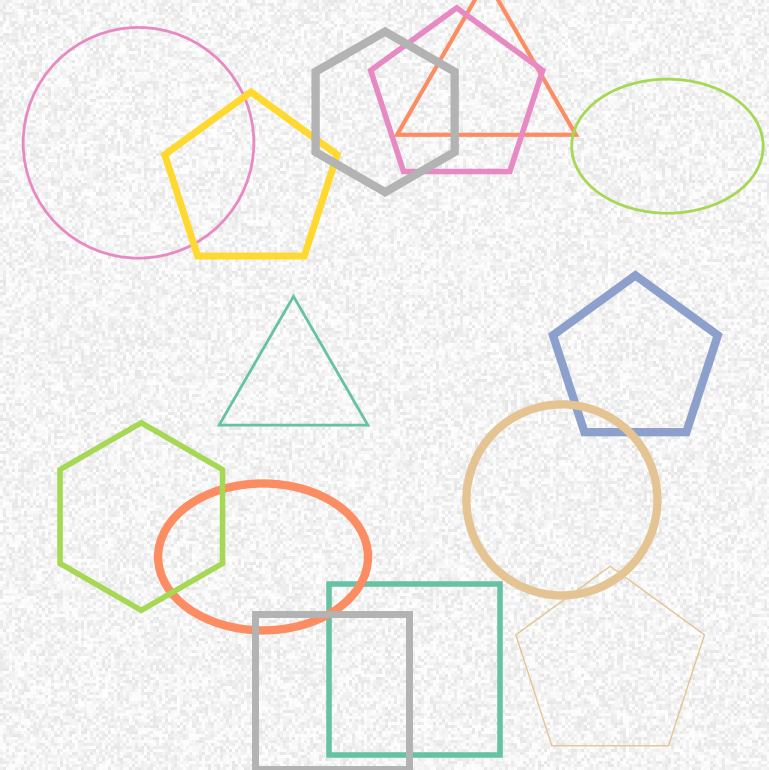[{"shape": "square", "thickness": 2, "radius": 0.56, "center": [0.538, 0.131]}, {"shape": "triangle", "thickness": 1, "radius": 0.56, "center": [0.381, 0.504]}, {"shape": "oval", "thickness": 3, "radius": 0.68, "center": [0.342, 0.277]}, {"shape": "triangle", "thickness": 1.5, "radius": 0.67, "center": [0.632, 0.892]}, {"shape": "pentagon", "thickness": 3, "radius": 0.56, "center": [0.825, 0.53]}, {"shape": "circle", "thickness": 1, "radius": 0.75, "center": [0.18, 0.815]}, {"shape": "pentagon", "thickness": 2, "radius": 0.59, "center": [0.593, 0.872]}, {"shape": "oval", "thickness": 1, "radius": 0.62, "center": [0.867, 0.81]}, {"shape": "hexagon", "thickness": 2, "radius": 0.61, "center": [0.183, 0.329]}, {"shape": "pentagon", "thickness": 2.5, "radius": 0.59, "center": [0.326, 0.763]}, {"shape": "circle", "thickness": 3, "radius": 0.62, "center": [0.73, 0.351]}, {"shape": "pentagon", "thickness": 0.5, "radius": 0.64, "center": [0.792, 0.136]}, {"shape": "square", "thickness": 2.5, "radius": 0.5, "center": [0.431, 0.102]}, {"shape": "hexagon", "thickness": 3, "radius": 0.52, "center": [0.5, 0.855]}]